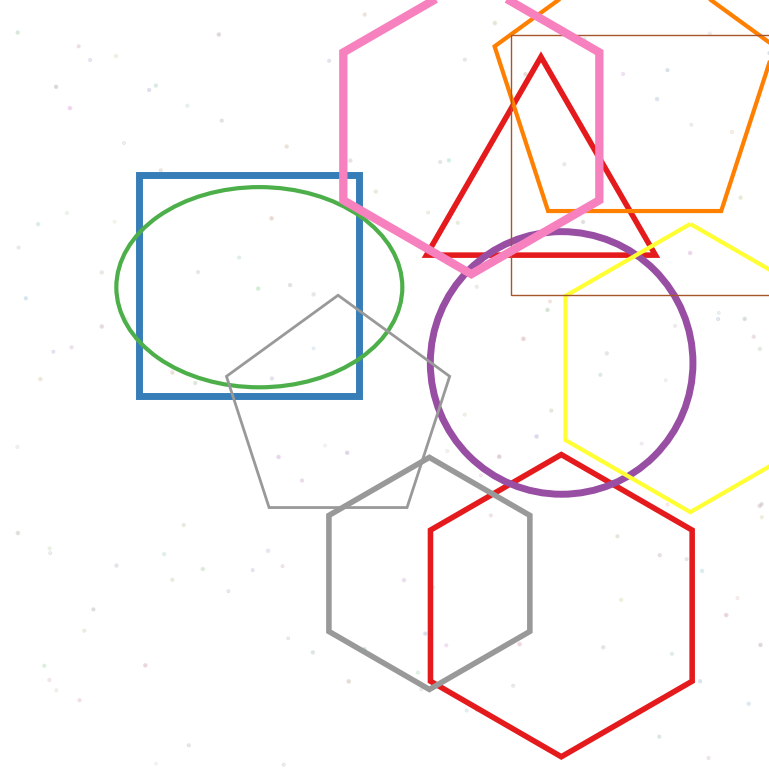[{"shape": "triangle", "thickness": 2, "radius": 0.86, "center": [0.703, 0.754]}, {"shape": "hexagon", "thickness": 2, "radius": 0.98, "center": [0.729, 0.213]}, {"shape": "square", "thickness": 2.5, "radius": 0.72, "center": [0.323, 0.629]}, {"shape": "oval", "thickness": 1.5, "radius": 0.93, "center": [0.337, 0.627]}, {"shape": "circle", "thickness": 2.5, "radius": 0.85, "center": [0.729, 0.529]}, {"shape": "pentagon", "thickness": 1.5, "radius": 0.96, "center": [0.824, 0.881]}, {"shape": "hexagon", "thickness": 1.5, "radius": 0.94, "center": [0.896, 0.522]}, {"shape": "square", "thickness": 0.5, "radius": 0.84, "center": [0.832, 0.786]}, {"shape": "hexagon", "thickness": 3, "radius": 0.96, "center": [0.612, 0.836]}, {"shape": "hexagon", "thickness": 2, "radius": 0.75, "center": [0.558, 0.255]}, {"shape": "pentagon", "thickness": 1, "radius": 0.76, "center": [0.439, 0.464]}]